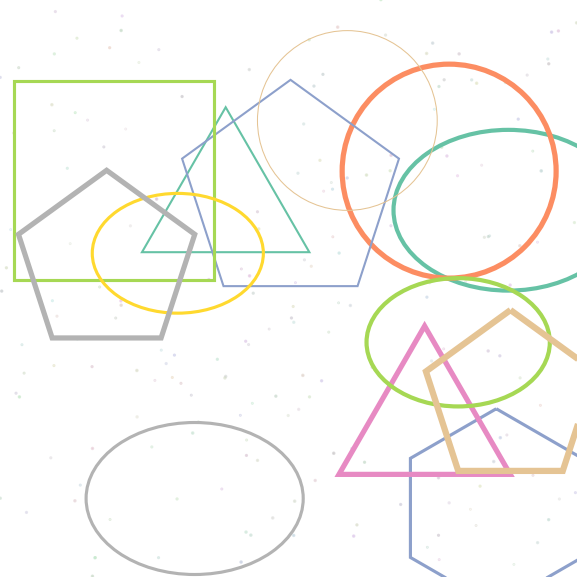[{"shape": "oval", "thickness": 2, "radius": 0.99, "center": [0.88, 0.635]}, {"shape": "triangle", "thickness": 1, "radius": 0.84, "center": [0.391, 0.646]}, {"shape": "circle", "thickness": 2.5, "radius": 0.93, "center": [0.778, 0.703]}, {"shape": "hexagon", "thickness": 1.5, "radius": 0.86, "center": [0.859, 0.12]}, {"shape": "pentagon", "thickness": 1, "radius": 0.99, "center": [0.503, 0.663]}, {"shape": "triangle", "thickness": 2.5, "radius": 0.86, "center": [0.735, 0.263]}, {"shape": "square", "thickness": 1.5, "radius": 0.86, "center": [0.198, 0.686]}, {"shape": "oval", "thickness": 2, "radius": 0.79, "center": [0.793, 0.406]}, {"shape": "oval", "thickness": 1.5, "radius": 0.74, "center": [0.308, 0.561]}, {"shape": "pentagon", "thickness": 3, "radius": 0.77, "center": [0.884, 0.308]}, {"shape": "circle", "thickness": 0.5, "radius": 0.78, "center": [0.601, 0.79]}, {"shape": "pentagon", "thickness": 2.5, "radius": 0.8, "center": [0.185, 0.544]}, {"shape": "oval", "thickness": 1.5, "radius": 0.94, "center": [0.337, 0.136]}]